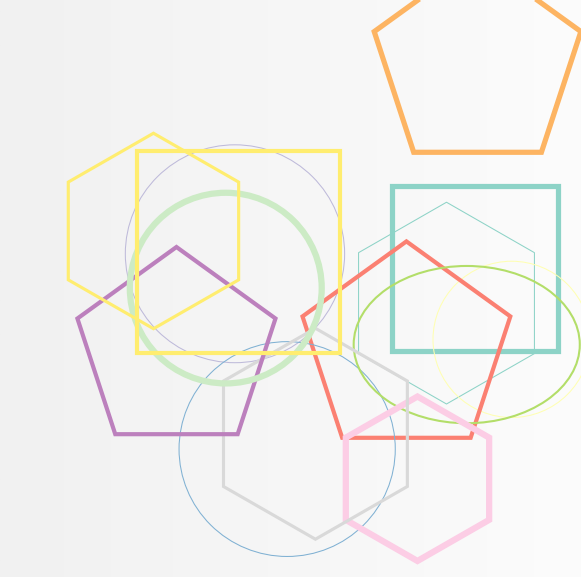[{"shape": "hexagon", "thickness": 0.5, "radius": 0.87, "center": [0.768, 0.474]}, {"shape": "square", "thickness": 2.5, "radius": 0.71, "center": [0.817, 0.534]}, {"shape": "circle", "thickness": 0.5, "radius": 0.68, "center": [0.88, 0.411]}, {"shape": "circle", "thickness": 0.5, "radius": 0.94, "center": [0.404, 0.56]}, {"shape": "pentagon", "thickness": 2, "radius": 0.94, "center": [0.699, 0.393]}, {"shape": "circle", "thickness": 0.5, "radius": 0.93, "center": [0.494, 0.222]}, {"shape": "pentagon", "thickness": 2.5, "radius": 0.93, "center": [0.822, 0.887]}, {"shape": "oval", "thickness": 1, "radius": 0.97, "center": [0.803, 0.402]}, {"shape": "hexagon", "thickness": 3, "radius": 0.71, "center": [0.718, 0.17]}, {"shape": "hexagon", "thickness": 1.5, "radius": 0.91, "center": [0.543, 0.248]}, {"shape": "pentagon", "thickness": 2, "radius": 0.9, "center": [0.304, 0.392]}, {"shape": "circle", "thickness": 3, "radius": 0.83, "center": [0.388, 0.5]}, {"shape": "square", "thickness": 2, "radius": 0.87, "center": [0.41, 0.562]}, {"shape": "hexagon", "thickness": 1.5, "radius": 0.85, "center": [0.264, 0.599]}]